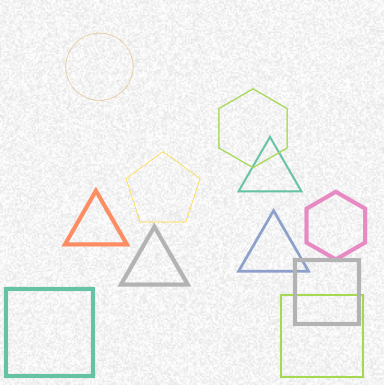[{"shape": "square", "thickness": 3, "radius": 0.56, "center": [0.13, 0.137]}, {"shape": "triangle", "thickness": 1.5, "radius": 0.47, "center": [0.701, 0.55]}, {"shape": "triangle", "thickness": 3, "radius": 0.46, "center": [0.249, 0.412]}, {"shape": "triangle", "thickness": 2, "radius": 0.52, "center": [0.711, 0.348]}, {"shape": "hexagon", "thickness": 3, "radius": 0.44, "center": [0.872, 0.414]}, {"shape": "hexagon", "thickness": 1, "radius": 0.51, "center": [0.657, 0.667]}, {"shape": "square", "thickness": 1.5, "radius": 0.53, "center": [0.837, 0.127]}, {"shape": "pentagon", "thickness": 0.5, "radius": 0.51, "center": [0.423, 0.505]}, {"shape": "circle", "thickness": 0.5, "radius": 0.44, "center": [0.258, 0.827]}, {"shape": "square", "thickness": 3, "radius": 0.41, "center": [0.849, 0.24]}, {"shape": "triangle", "thickness": 3, "radius": 0.5, "center": [0.401, 0.311]}]